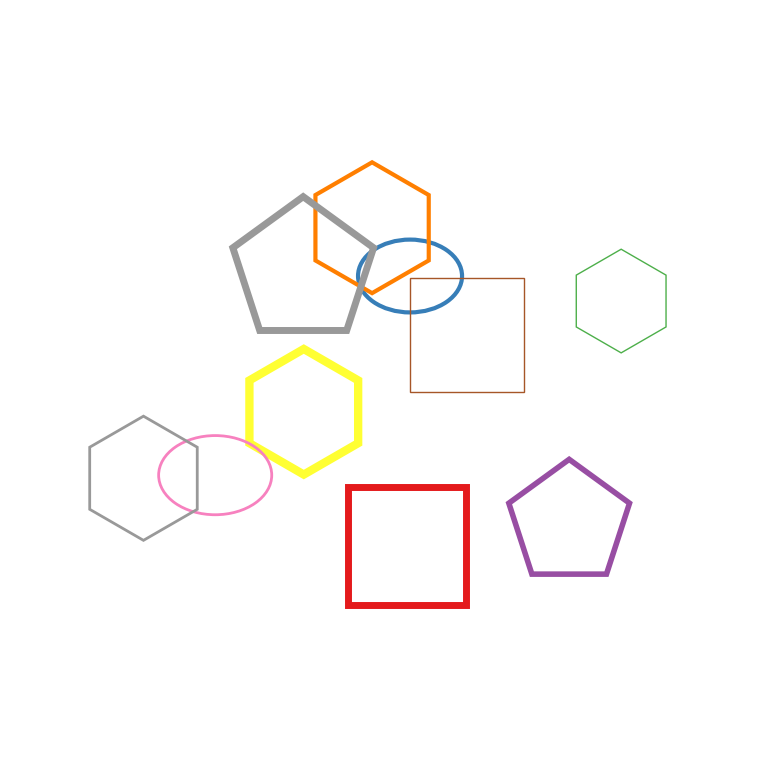[{"shape": "square", "thickness": 2.5, "radius": 0.38, "center": [0.528, 0.291]}, {"shape": "oval", "thickness": 1.5, "radius": 0.34, "center": [0.533, 0.642]}, {"shape": "hexagon", "thickness": 0.5, "radius": 0.34, "center": [0.807, 0.609]}, {"shape": "pentagon", "thickness": 2, "radius": 0.41, "center": [0.739, 0.321]}, {"shape": "hexagon", "thickness": 1.5, "radius": 0.42, "center": [0.483, 0.704]}, {"shape": "hexagon", "thickness": 3, "radius": 0.41, "center": [0.395, 0.465]}, {"shape": "square", "thickness": 0.5, "radius": 0.37, "center": [0.607, 0.565]}, {"shape": "oval", "thickness": 1, "radius": 0.37, "center": [0.279, 0.383]}, {"shape": "pentagon", "thickness": 2.5, "radius": 0.48, "center": [0.394, 0.649]}, {"shape": "hexagon", "thickness": 1, "radius": 0.4, "center": [0.186, 0.379]}]